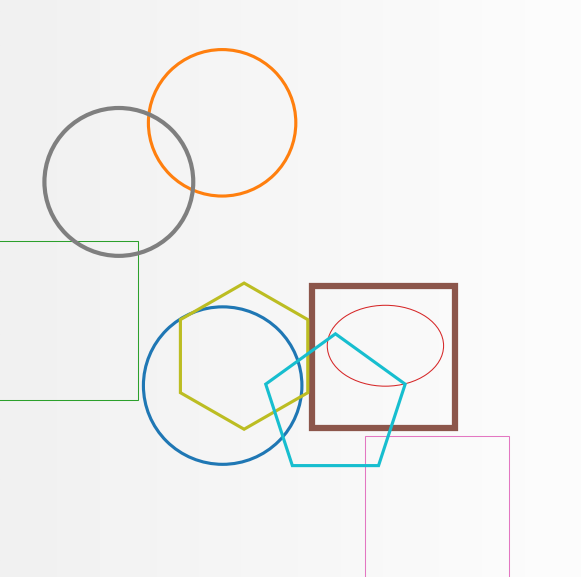[{"shape": "circle", "thickness": 1.5, "radius": 0.68, "center": [0.383, 0.331]}, {"shape": "circle", "thickness": 1.5, "radius": 0.63, "center": [0.382, 0.786]}, {"shape": "square", "thickness": 0.5, "radius": 0.69, "center": [0.101, 0.445]}, {"shape": "oval", "thickness": 0.5, "radius": 0.5, "center": [0.663, 0.4]}, {"shape": "square", "thickness": 3, "radius": 0.61, "center": [0.659, 0.381]}, {"shape": "square", "thickness": 0.5, "radius": 0.62, "center": [0.752, 0.121]}, {"shape": "circle", "thickness": 2, "radius": 0.64, "center": [0.204, 0.684]}, {"shape": "hexagon", "thickness": 1.5, "radius": 0.63, "center": [0.42, 0.382]}, {"shape": "pentagon", "thickness": 1.5, "radius": 0.63, "center": [0.577, 0.295]}]